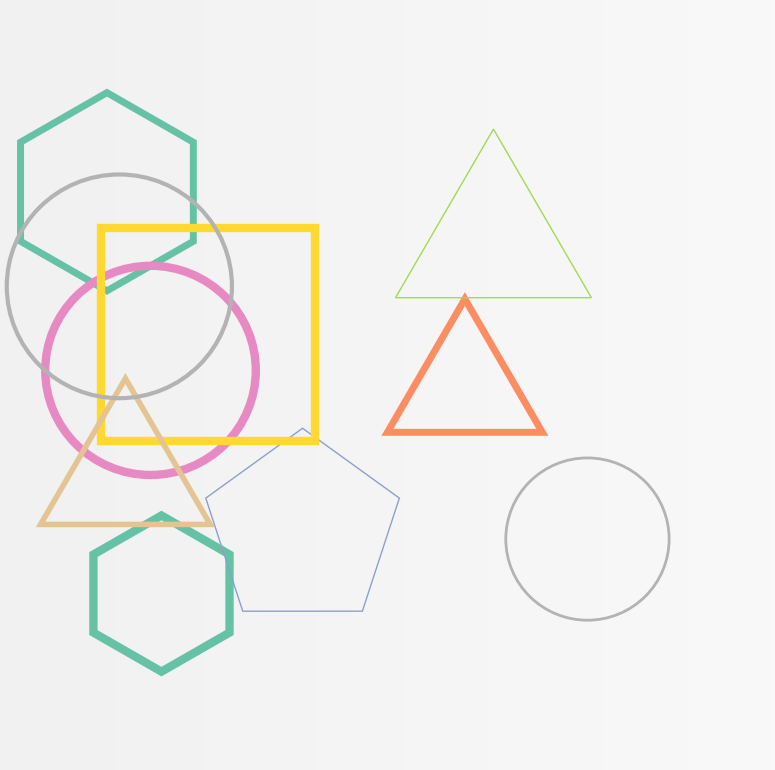[{"shape": "hexagon", "thickness": 3, "radius": 0.51, "center": [0.208, 0.229]}, {"shape": "hexagon", "thickness": 2.5, "radius": 0.64, "center": [0.138, 0.751]}, {"shape": "triangle", "thickness": 2.5, "radius": 0.58, "center": [0.6, 0.496]}, {"shape": "pentagon", "thickness": 0.5, "radius": 0.66, "center": [0.39, 0.313]}, {"shape": "circle", "thickness": 3, "radius": 0.68, "center": [0.194, 0.519]}, {"shape": "triangle", "thickness": 0.5, "radius": 0.73, "center": [0.637, 0.686]}, {"shape": "square", "thickness": 3, "radius": 0.69, "center": [0.268, 0.566]}, {"shape": "triangle", "thickness": 2, "radius": 0.63, "center": [0.162, 0.382]}, {"shape": "circle", "thickness": 1, "radius": 0.53, "center": [0.758, 0.3]}, {"shape": "circle", "thickness": 1.5, "radius": 0.73, "center": [0.154, 0.628]}]